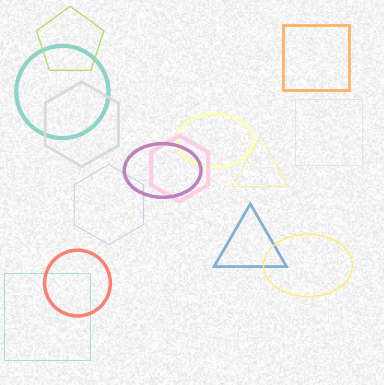[{"shape": "circle", "thickness": 3, "radius": 0.6, "center": [0.162, 0.761]}, {"shape": "square", "thickness": 0.5, "radius": 0.56, "center": [0.122, 0.179]}, {"shape": "oval", "thickness": 2, "radius": 0.49, "center": [0.559, 0.635]}, {"shape": "hexagon", "thickness": 0.5, "radius": 0.52, "center": [0.283, 0.469]}, {"shape": "circle", "thickness": 2.5, "radius": 0.43, "center": [0.201, 0.265]}, {"shape": "triangle", "thickness": 2, "radius": 0.54, "center": [0.65, 0.362]}, {"shape": "square", "thickness": 2, "radius": 0.43, "center": [0.821, 0.851]}, {"shape": "pentagon", "thickness": 1, "radius": 0.46, "center": [0.182, 0.892]}, {"shape": "hexagon", "thickness": 3, "radius": 0.43, "center": [0.467, 0.563]}, {"shape": "hexagon", "thickness": 2, "radius": 0.55, "center": [0.213, 0.677]}, {"shape": "oval", "thickness": 2.5, "radius": 0.5, "center": [0.422, 0.557]}, {"shape": "square", "thickness": 0.5, "radius": 0.43, "center": [0.853, 0.657]}, {"shape": "triangle", "thickness": 0.5, "radius": 0.43, "center": [0.677, 0.559]}, {"shape": "oval", "thickness": 1, "radius": 0.58, "center": [0.8, 0.31]}]